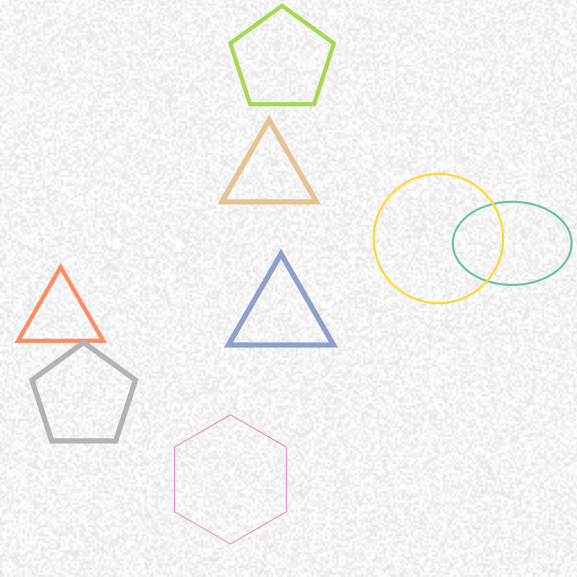[{"shape": "oval", "thickness": 1, "radius": 0.51, "center": [0.887, 0.578]}, {"shape": "triangle", "thickness": 2, "radius": 0.43, "center": [0.105, 0.452]}, {"shape": "triangle", "thickness": 2.5, "radius": 0.53, "center": [0.487, 0.454]}, {"shape": "hexagon", "thickness": 0.5, "radius": 0.56, "center": [0.399, 0.169]}, {"shape": "pentagon", "thickness": 2, "radius": 0.47, "center": [0.488, 0.895]}, {"shape": "circle", "thickness": 1, "radius": 0.56, "center": [0.759, 0.586]}, {"shape": "triangle", "thickness": 2.5, "radius": 0.47, "center": [0.466, 0.697]}, {"shape": "pentagon", "thickness": 2.5, "radius": 0.47, "center": [0.145, 0.312]}]